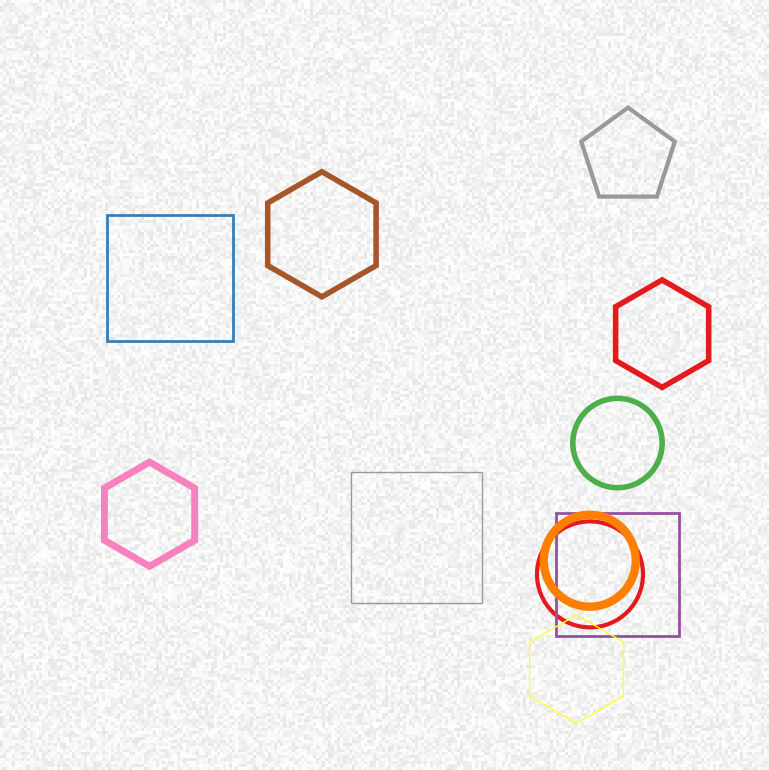[{"shape": "hexagon", "thickness": 2, "radius": 0.35, "center": [0.86, 0.567]}, {"shape": "circle", "thickness": 1.5, "radius": 0.34, "center": [0.766, 0.254]}, {"shape": "square", "thickness": 1, "radius": 0.41, "center": [0.221, 0.638]}, {"shape": "circle", "thickness": 2, "radius": 0.29, "center": [0.802, 0.425]}, {"shape": "square", "thickness": 1, "radius": 0.4, "center": [0.802, 0.254]}, {"shape": "circle", "thickness": 3, "radius": 0.3, "center": [0.766, 0.272]}, {"shape": "hexagon", "thickness": 0.5, "radius": 0.35, "center": [0.749, 0.131]}, {"shape": "hexagon", "thickness": 2, "radius": 0.41, "center": [0.418, 0.696]}, {"shape": "hexagon", "thickness": 2.5, "radius": 0.34, "center": [0.194, 0.332]}, {"shape": "square", "thickness": 0.5, "radius": 0.42, "center": [0.541, 0.302]}, {"shape": "pentagon", "thickness": 1.5, "radius": 0.32, "center": [0.816, 0.796]}]